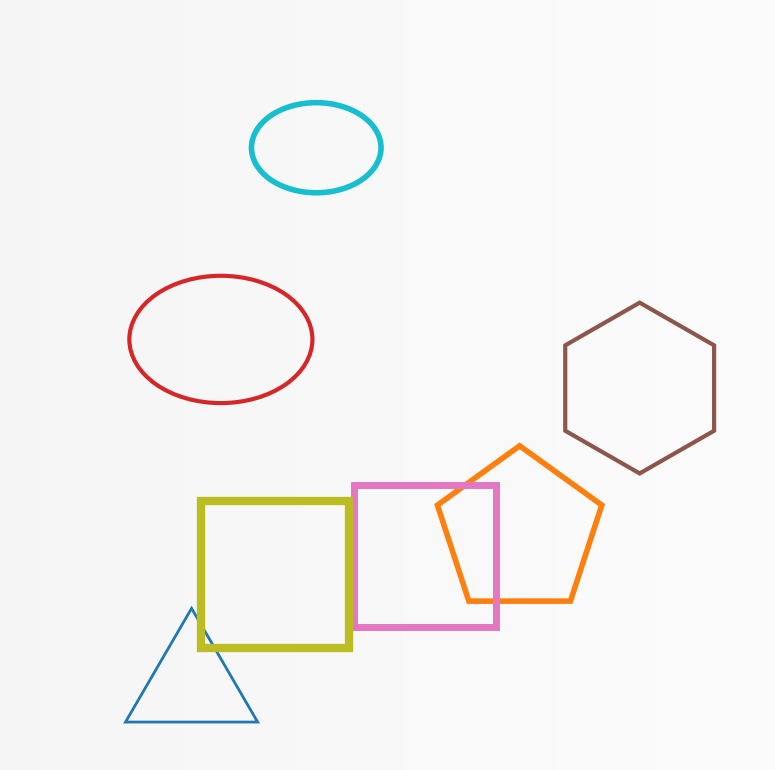[{"shape": "triangle", "thickness": 1, "radius": 0.49, "center": [0.247, 0.111]}, {"shape": "pentagon", "thickness": 2, "radius": 0.56, "center": [0.67, 0.31]}, {"shape": "oval", "thickness": 1.5, "radius": 0.59, "center": [0.285, 0.559]}, {"shape": "hexagon", "thickness": 1.5, "radius": 0.55, "center": [0.825, 0.496]}, {"shape": "square", "thickness": 2.5, "radius": 0.46, "center": [0.548, 0.278]}, {"shape": "square", "thickness": 3, "radius": 0.48, "center": [0.355, 0.254]}, {"shape": "oval", "thickness": 2, "radius": 0.42, "center": [0.408, 0.808]}]